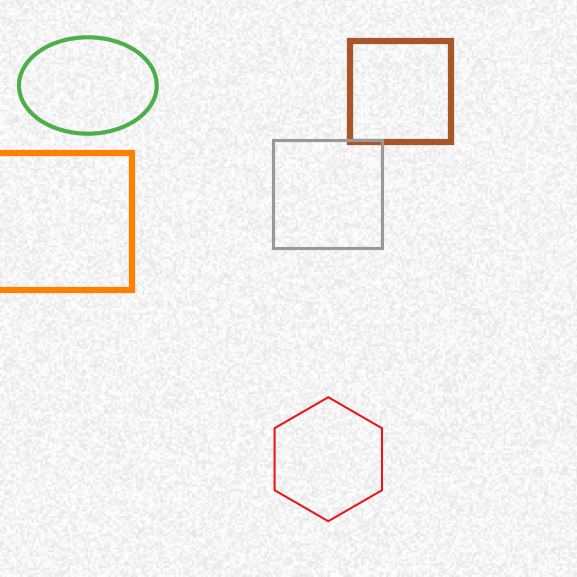[{"shape": "hexagon", "thickness": 1, "radius": 0.54, "center": [0.568, 0.204]}, {"shape": "oval", "thickness": 2, "radius": 0.6, "center": [0.152, 0.851]}, {"shape": "square", "thickness": 3, "radius": 0.59, "center": [0.109, 0.615]}, {"shape": "square", "thickness": 3, "radius": 0.44, "center": [0.694, 0.841]}, {"shape": "square", "thickness": 1.5, "radius": 0.47, "center": [0.567, 0.664]}]